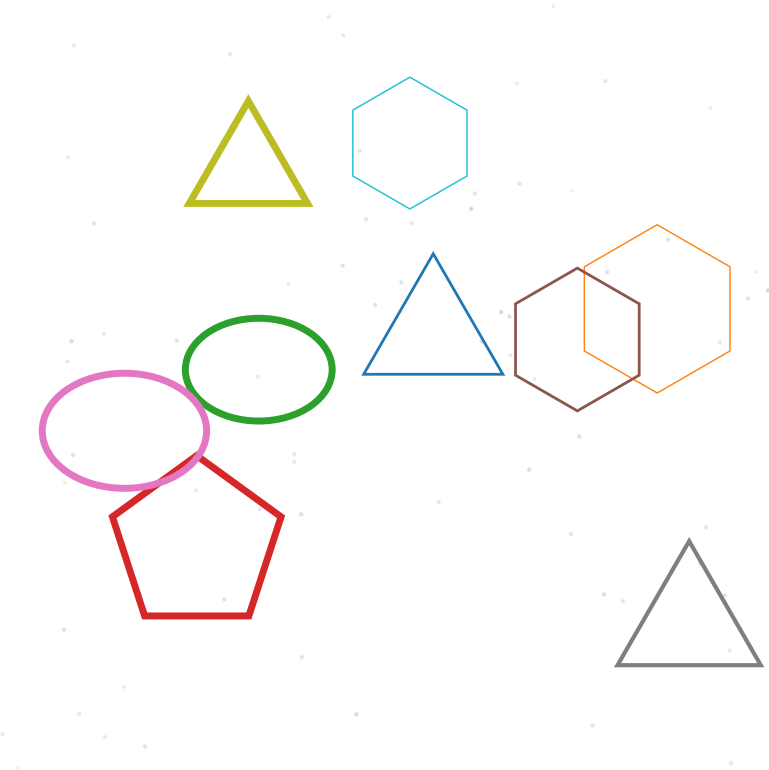[{"shape": "triangle", "thickness": 1, "radius": 0.52, "center": [0.563, 0.566]}, {"shape": "hexagon", "thickness": 0.5, "radius": 0.55, "center": [0.853, 0.599]}, {"shape": "oval", "thickness": 2.5, "radius": 0.48, "center": [0.336, 0.52]}, {"shape": "pentagon", "thickness": 2.5, "radius": 0.58, "center": [0.256, 0.293]}, {"shape": "hexagon", "thickness": 1, "radius": 0.46, "center": [0.75, 0.559]}, {"shape": "oval", "thickness": 2.5, "radius": 0.53, "center": [0.162, 0.441]}, {"shape": "triangle", "thickness": 1.5, "radius": 0.54, "center": [0.895, 0.19]}, {"shape": "triangle", "thickness": 2.5, "radius": 0.44, "center": [0.323, 0.78]}, {"shape": "hexagon", "thickness": 0.5, "radius": 0.43, "center": [0.532, 0.814]}]